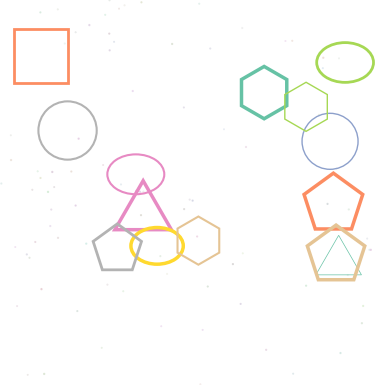[{"shape": "triangle", "thickness": 0.5, "radius": 0.34, "center": [0.88, 0.32]}, {"shape": "hexagon", "thickness": 2.5, "radius": 0.34, "center": [0.686, 0.759]}, {"shape": "pentagon", "thickness": 2.5, "radius": 0.4, "center": [0.866, 0.47]}, {"shape": "square", "thickness": 2, "radius": 0.35, "center": [0.107, 0.855]}, {"shape": "circle", "thickness": 1, "radius": 0.36, "center": [0.857, 0.633]}, {"shape": "oval", "thickness": 1.5, "radius": 0.37, "center": [0.353, 0.547]}, {"shape": "triangle", "thickness": 2.5, "radius": 0.42, "center": [0.372, 0.446]}, {"shape": "hexagon", "thickness": 1, "radius": 0.32, "center": [0.795, 0.723]}, {"shape": "oval", "thickness": 2, "radius": 0.37, "center": [0.896, 0.838]}, {"shape": "oval", "thickness": 2.5, "radius": 0.34, "center": [0.408, 0.361]}, {"shape": "pentagon", "thickness": 2.5, "radius": 0.39, "center": [0.873, 0.337]}, {"shape": "hexagon", "thickness": 1.5, "radius": 0.31, "center": [0.515, 0.375]}, {"shape": "pentagon", "thickness": 2, "radius": 0.33, "center": [0.305, 0.353]}, {"shape": "circle", "thickness": 1.5, "radius": 0.38, "center": [0.175, 0.661]}]